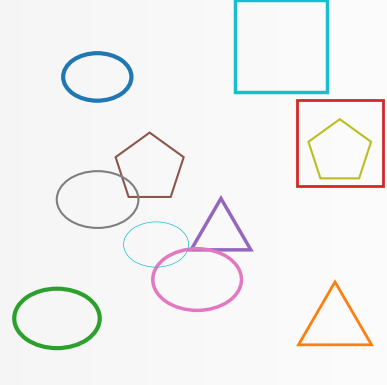[{"shape": "oval", "thickness": 3, "radius": 0.44, "center": [0.251, 0.8]}, {"shape": "triangle", "thickness": 2, "radius": 0.54, "center": [0.865, 0.159]}, {"shape": "oval", "thickness": 3, "radius": 0.55, "center": [0.147, 0.173]}, {"shape": "square", "thickness": 2, "radius": 0.56, "center": [0.877, 0.628]}, {"shape": "triangle", "thickness": 2.5, "radius": 0.45, "center": [0.57, 0.396]}, {"shape": "pentagon", "thickness": 1.5, "radius": 0.46, "center": [0.386, 0.563]}, {"shape": "oval", "thickness": 2.5, "radius": 0.57, "center": [0.509, 0.274]}, {"shape": "oval", "thickness": 1.5, "radius": 0.53, "center": [0.252, 0.482]}, {"shape": "pentagon", "thickness": 1.5, "radius": 0.42, "center": [0.877, 0.605]}, {"shape": "square", "thickness": 2.5, "radius": 0.59, "center": [0.726, 0.88]}, {"shape": "oval", "thickness": 0.5, "radius": 0.42, "center": [0.403, 0.365]}]